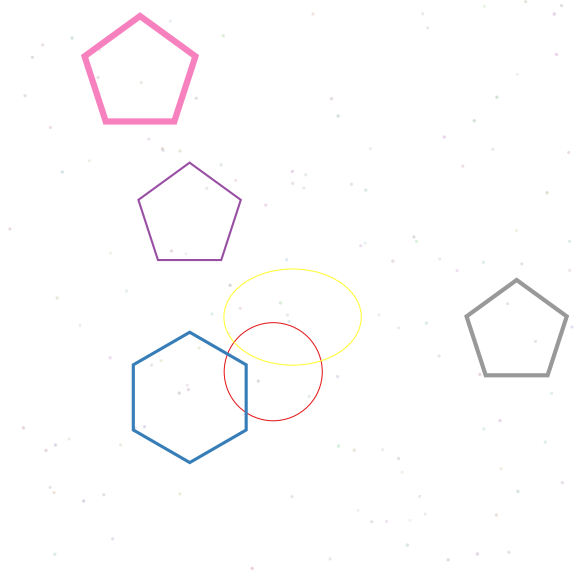[{"shape": "circle", "thickness": 0.5, "radius": 0.42, "center": [0.473, 0.355]}, {"shape": "hexagon", "thickness": 1.5, "radius": 0.56, "center": [0.329, 0.311]}, {"shape": "pentagon", "thickness": 1, "radius": 0.47, "center": [0.328, 0.624]}, {"shape": "oval", "thickness": 0.5, "radius": 0.59, "center": [0.507, 0.45]}, {"shape": "pentagon", "thickness": 3, "radius": 0.5, "center": [0.242, 0.87]}, {"shape": "pentagon", "thickness": 2, "radius": 0.46, "center": [0.895, 0.423]}]